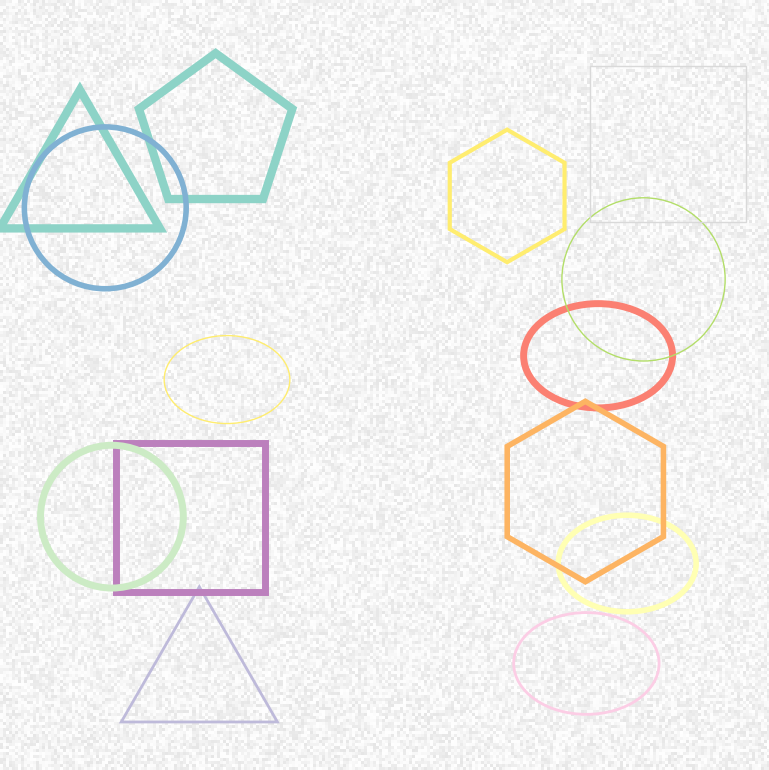[{"shape": "triangle", "thickness": 3, "radius": 0.6, "center": [0.104, 0.763]}, {"shape": "pentagon", "thickness": 3, "radius": 0.52, "center": [0.28, 0.826]}, {"shape": "oval", "thickness": 2, "radius": 0.45, "center": [0.815, 0.268]}, {"shape": "triangle", "thickness": 1, "radius": 0.59, "center": [0.259, 0.121]}, {"shape": "oval", "thickness": 2.5, "radius": 0.48, "center": [0.777, 0.538]}, {"shape": "circle", "thickness": 2, "radius": 0.53, "center": [0.137, 0.73]}, {"shape": "hexagon", "thickness": 2, "radius": 0.59, "center": [0.76, 0.362]}, {"shape": "circle", "thickness": 0.5, "radius": 0.53, "center": [0.836, 0.637]}, {"shape": "oval", "thickness": 1, "radius": 0.47, "center": [0.762, 0.138]}, {"shape": "square", "thickness": 0.5, "radius": 0.51, "center": [0.868, 0.813]}, {"shape": "square", "thickness": 2.5, "radius": 0.48, "center": [0.247, 0.327]}, {"shape": "circle", "thickness": 2.5, "radius": 0.46, "center": [0.145, 0.329]}, {"shape": "hexagon", "thickness": 1.5, "radius": 0.43, "center": [0.659, 0.746]}, {"shape": "oval", "thickness": 0.5, "radius": 0.41, "center": [0.295, 0.507]}]